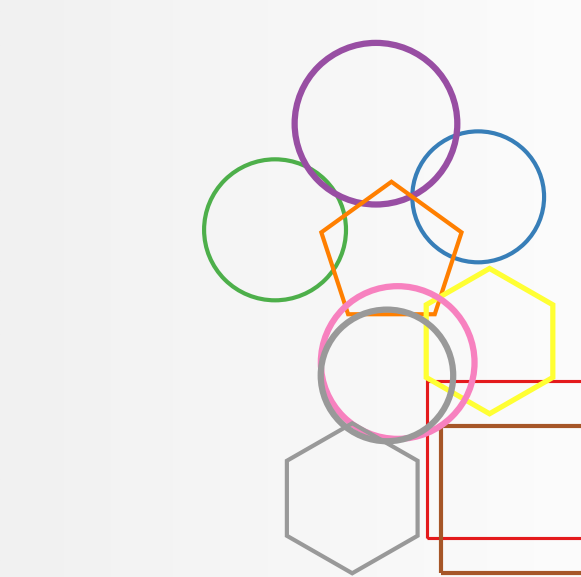[{"shape": "square", "thickness": 1.5, "radius": 0.68, "center": [0.871, 0.203]}, {"shape": "circle", "thickness": 2, "radius": 0.57, "center": [0.823, 0.658]}, {"shape": "circle", "thickness": 2, "radius": 0.61, "center": [0.473, 0.601]}, {"shape": "circle", "thickness": 3, "radius": 0.7, "center": [0.647, 0.785]}, {"shape": "pentagon", "thickness": 2, "radius": 0.63, "center": [0.673, 0.558]}, {"shape": "hexagon", "thickness": 2.5, "radius": 0.63, "center": [0.842, 0.408]}, {"shape": "square", "thickness": 2, "radius": 0.64, "center": [0.886, 0.134]}, {"shape": "circle", "thickness": 3, "radius": 0.66, "center": [0.684, 0.371]}, {"shape": "hexagon", "thickness": 2, "radius": 0.65, "center": [0.606, 0.136]}, {"shape": "circle", "thickness": 3, "radius": 0.57, "center": [0.666, 0.349]}]